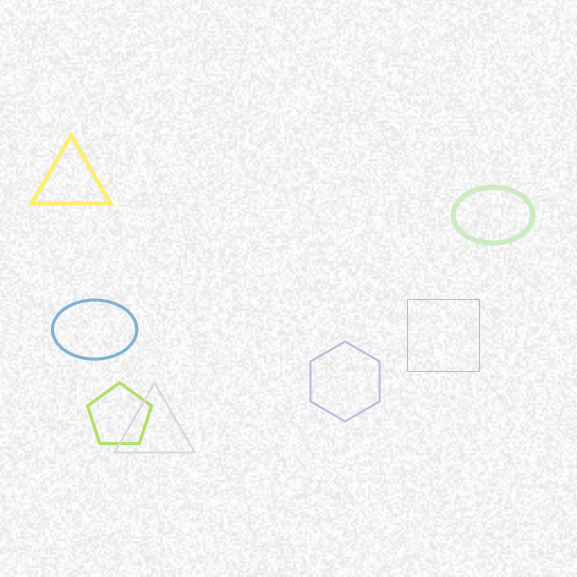[{"shape": "square", "thickness": 0.5, "radius": 0.31, "center": [0.768, 0.419]}, {"shape": "hexagon", "thickness": 1, "radius": 0.35, "center": [0.598, 0.339]}, {"shape": "oval", "thickness": 1.5, "radius": 0.37, "center": [0.164, 0.428]}, {"shape": "pentagon", "thickness": 1.5, "radius": 0.29, "center": [0.207, 0.278]}, {"shape": "triangle", "thickness": 1, "radius": 0.4, "center": [0.268, 0.256]}, {"shape": "oval", "thickness": 2.5, "radius": 0.35, "center": [0.854, 0.627]}, {"shape": "triangle", "thickness": 2, "radius": 0.39, "center": [0.123, 0.686]}]